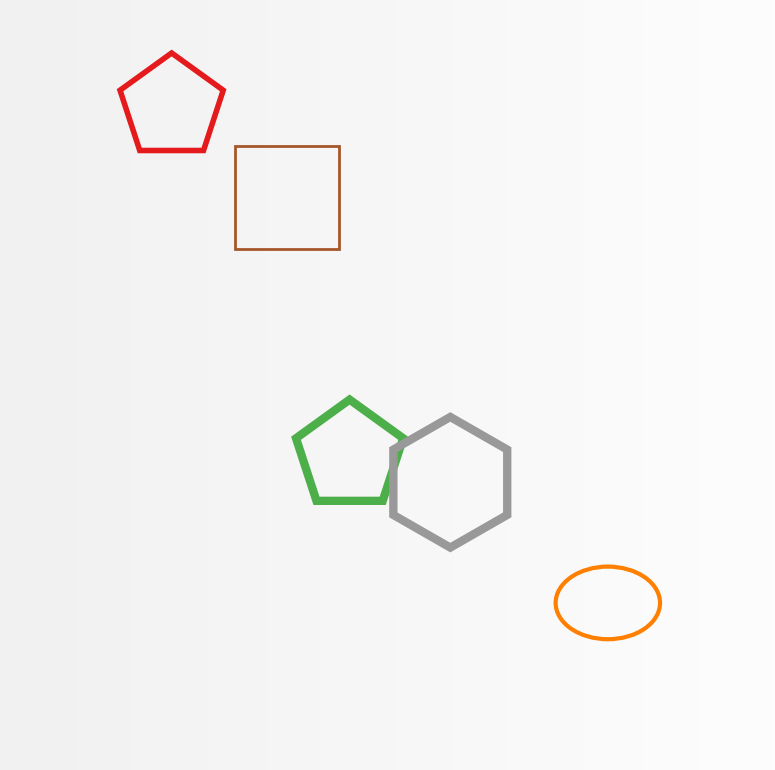[{"shape": "pentagon", "thickness": 2, "radius": 0.35, "center": [0.221, 0.861]}, {"shape": "pentagon", "thickness": 3, "radius": 0.36, "center": [0.451, 0.408]}, {"shape": "oval", "thickness": 1.5, "radius": 0.34, "center": [0.784, 0.217]}, {"shape": "square", "thickness": 1, "radius": 0.33, "center": [0.37, 0.743]}, {"shape": "hexagon", "thickness": 3, "radius": 0.42, "center": [0.581, 0.374]}]